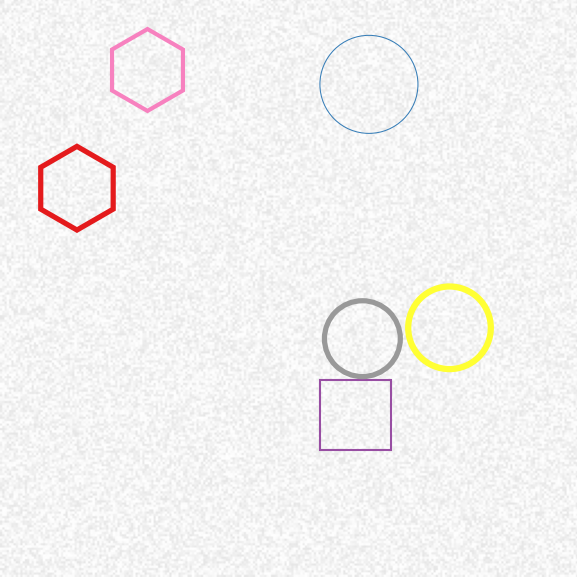[{"shape": "hexagon", "thickness": 2.5, "radius": 0.36, "center": [0.133, 0.673]}, {"shape": "circle", "thickness": 0.5, "radius": 0.42, "center": [0.639, 0.853]}, {"shape": "square", "thickness": 1, "radius": 0.3, "center": [0.616, 0.281]}, {"shape": "circle", "thickness": 3, "radius": 0.36, "center": [0.778, 0.432]}, {"shape": "hexagon", "thickness": 2, "radius": 0.35, "center": [0.255, 0.878]}, {"shape": "circle", "thickness": 2.5, "radius": 0.33, "center": [0.628, 0.413]}]